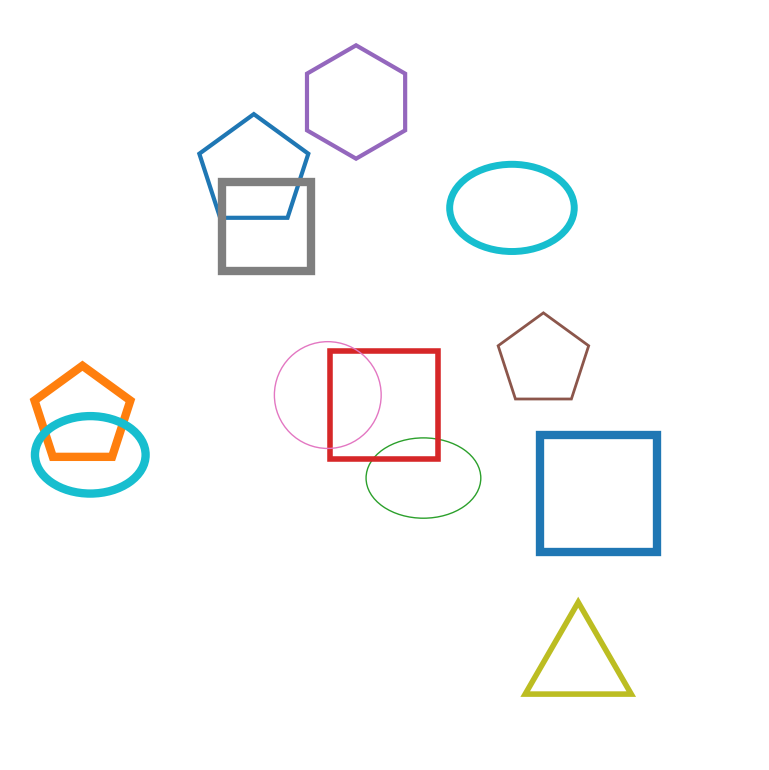[{"shape": "square", "thickness": 3, "radius": 0.38, "center": [0.778, 0.359]}, {"shape": "pentagon", "thickness": 1.5, "radius": 0.37, "center": [0.33, 0.777]}, {"shape": "pentagon", "thickness": 3, "radius": 0.33, "center": [0.107, 0.46]}, {"shape": "oval", "thickness": 0.5, "radius": 0.37, "center": [0.55, 0.379]}, {"shape": "square", "thickness": 2, "radius": 0.35, "center": [0.499, 0.474]}, {"shape": "hexagon", "thickness": 1.5, "radius": 0.37, "center": [0.462, 0.868]}, {"shape": "pentagon", "thickness": 1, "radius": 0.31, "center": [0.706, 0.532]}, {"shape": "circle", "thickness": 0.5, "radius": 0.35, "center": [0.426, 0.487]}, {"shape": "square", "thickness": 3, "radius": 0.29, "center": [0.346, 0.706]}, {"shape": "triangle", "thickness": 2, "radius": 0.4, "center": [0.751, 0.138]}, {"shape": "oval", "thickness": 2.5, "radius": 0.4, "center": [0.665, 0.73]}, {"shape": "oval", "thickness": 3, "radius": 0.36, "center": [0.117, 0.409]}]